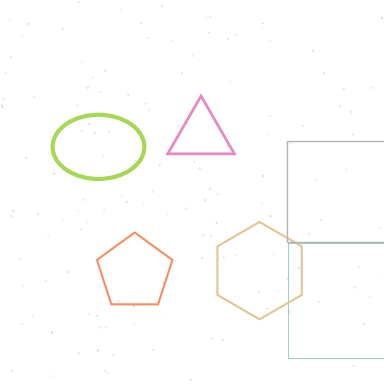[{"shape": "square", "thickness": 0.5, "radius": 0.75, "center": [0.897, 0.219]}, {"shape": "pentagon", "thickness": 1.5, "radius": 0.52, "center": [0.35, 0.293]}, {"shape": "triangle", "thickness": 2, "radius": 0.5, "center": [0.522, 0.65]}, {"shape": "oval", "thickness": 3, "radius": 0.6, "center": [0.256, 0.619]}, {"shape": "hexagon", "thickness": 1.5, "radius": 0.63, "center": [0.674, 0.297]}, {"shape": "square", "thickness": 1, "radius": 0.66, "center": [0.876, 0.502]}]